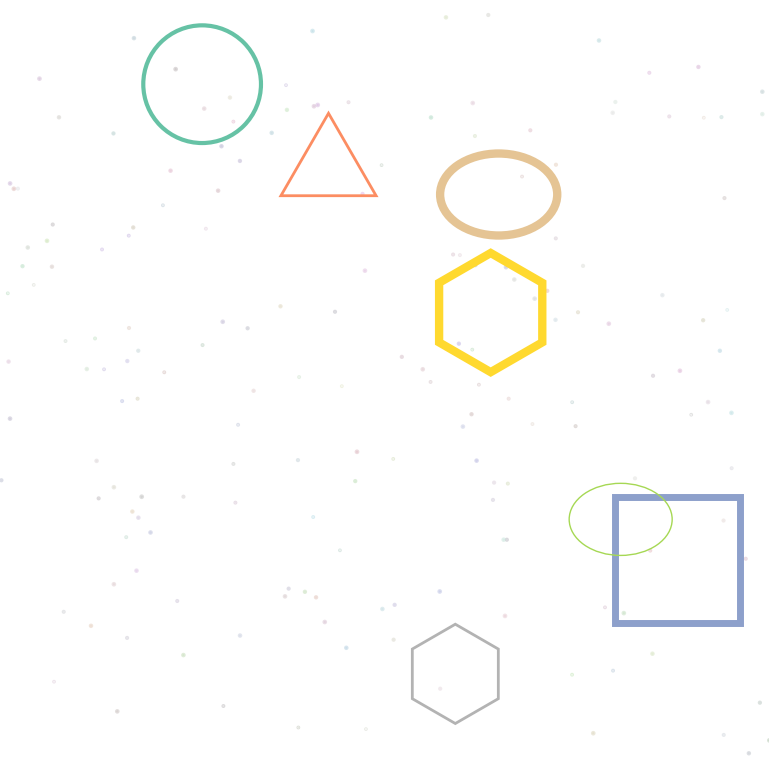[{"shape": "circle", "thickness": 1.5, "radius": 0.38, "center": [0.263, 0.891]}, {"shape": "triangle", "thickness": 1, "radius": 0.36, "center": [0.427, 0.782]}, {"shape": "square", "thickness": 2.5, "radius": 0.41, "center": [0.88, 0.273]}, {"shape": "oval", "thickness": 0.5, "radius": 0.33, "center": [0.806, 0.325]}, {"shape": "hexagon", "thickness": 3, "radius": 0.39, "center": [0.637, 0.594]}, {"shape": "oval", "thickness": 3, "radius": 0.38, "center": [0.648, 0.747]}, {"shape": "hexagon", "thickness": 1, "radius": 0.32, "center": [0.591, 0.125]}]